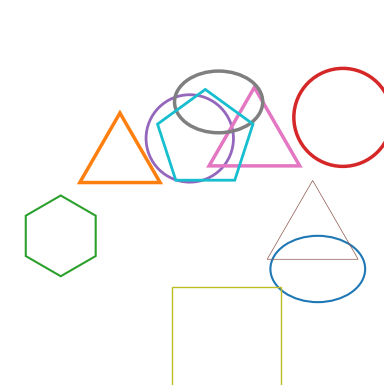[{"shape": "oval", "thickness": 1.5, "radius": 0.62, "center": [0.825, 0.301]}, {"shape": "triangle", "thickness": 2.5, "radius": 0.6, "center": [0.312, 0.586]}, {"shape": "hexagon", "thickness": 1.5, "radius": 0.52, "center": [0.158, 0.387]}, {"shape": "circle", "thickness": 2.5, "radius": 0.64, "center": [0.891, 0.695]}, {"shape": "circle", "thickness": 2, "radius": 0.57, "center": [0.493, 0.64]}, {"shape": "triangle", "thickness": 0.5, "radius": 0.68, "center": [0.812, 0.395]}, {"shape": "triangle", "thickness": 2.5, "radius": 0.68, "center": [0.661, 0.637]}, {"shape": "oval", "thickness": 2.5, "radius": 0.57, "center": [0.568, 0.735]}, {"shape": "square", "thickness": 1, "radius": 0.7, "center": [0.588, 0.115]}, {"shape": "pentagon", "thickness": 2, "radius": 0.65, "center": [0.533, 0.637]}]